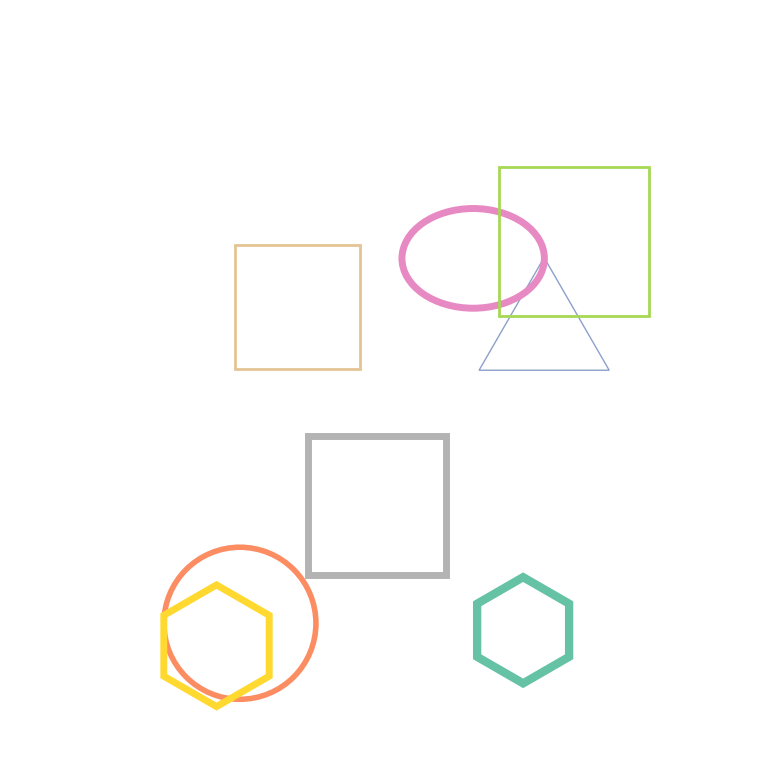[{"shape": "hexagon", "thickness": 3, "radius": 0.34, "center": [0.679, 0.181]}, {"shape": "circle", "thickness": 2, "radius": 0.49, "center": [0.312, 0.191]}, {"shape": "triangle", "thickness": 0.5, "radius": 0.49, "center": [0.707, 0.568]}, {"shape": "oval", "thickness": 2.5, "radius": 0.46, "center": [0.614, 0.664]}, {"shape": "square", "thickness": 1, "radius": 0.49, "center": [0.745, 0.687]}, {"shape": "hexagon", "thickness": 2.5, "radius": 0.4, "center": [0.281, 0.161]}, {"shape": "square", "thickness": 1, "radius": 0.4, "center": [0.386, 0.601]}, {"shape": "square", "thickness": 2.5, "radius": 0.45, "center": [0.489, 0.343]}]